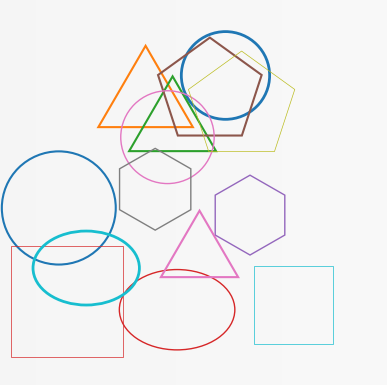[{"shape": "circle", "thickness": 1.5, "radius": 0.73, "center": [0.152, 0.46]}, {"shape": "circle", "thickness": 2, "radius": 0.57, "center": [0.582, 0.804]}, {"shape": "triangle", "thickness": 1.5, "radius": 0.7, "center": [0.376, 0.74]}, {"shape": "triangle", "thickness": 1.5, "radius": 0.65, "center": [0.445, 0.672]}, {"shape": "square", "thickness": 0.5, "radius": 0.72, "center": [0.172, 0.216]}, {"shape": "oval", "thickness": 1, "radius": 0.75, "center": [0.457, 0.196]}, {"shape": "hexagon", "thickness": 1, "radius": 0.52, "center": [0.645, 0.441]}, {"shape": "pentagon", "thickness": 1.5, "radius": 0.7, "center": [0.542, 0.762]}, {"shape": "triangle", "thickness": 1.5, "radius": 0.58, "center": [0.515, 0.338]}, {"shape": "circle", "thickness": 1, "radius": 0.6, "center": [0.432, 0.644]}, {"shape": "hexagon", "thickness": 1, "radius": 0.53, "center": [0.4, 0.508]}, {"shape": "pentagon", "thickness": 0.5, "radius": 0.72, "center": [0.623, 0.723]}, {"shape": "oval", "thickness": 2, "radius": 0.69, "center": [0.222, 0.304]}, {"shape": "square", "thickness": 0.5, "radius": 0.51, "center": [0.757, 0.207]}]